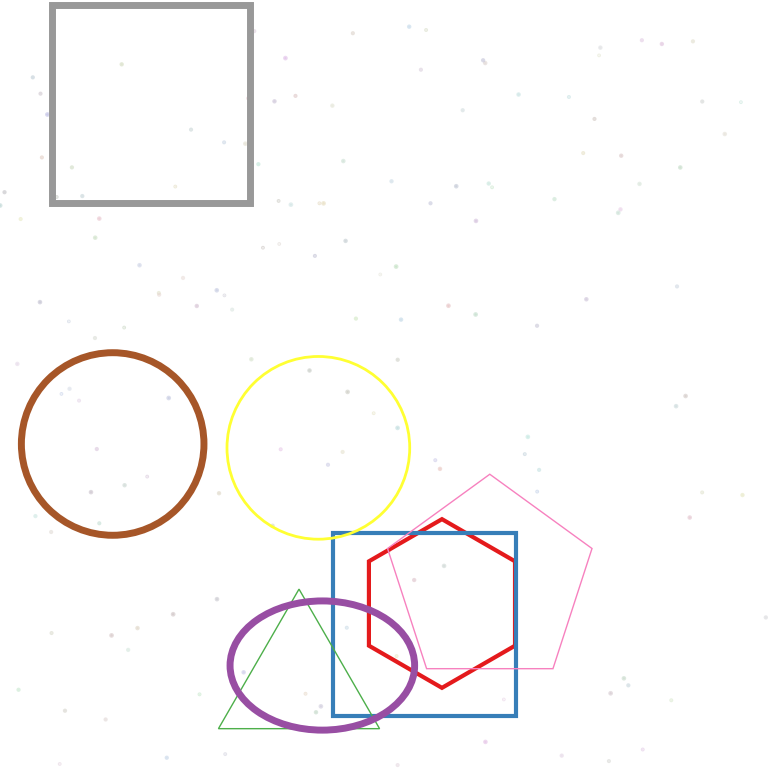[{"shape": "hexagon", "thickness": 1.5, "radius": 0.55, "center": [0.574, 0.216]}, {"shape": "square", "thickness": 1.5, "radius": 0.59, "center": [0.552, 0.189]}, {"shape": "triangle", "thickness": 0.5, "radius": 0.6, "center": [0.388, 0.114]}, {"shape": "oval", "thickness": 2.5, "radius": 0.6, "center": [0.419, 0.136]}, {"shape": "circle", "thickness": 1, "radius": 0.59, "center": [0.413, 0.418]}, {"shape": "circle", "thickness": 2.5, "radius": 0.59, "center": [0.146, 0.423]}, {"shape": "pentagon", "thickness": 0.5, "radius": 0.7, "center": [0.636, 0.245]}, {"shape": "square", "thickness": 2.5, "radius": 0.64, "center": [0.197, 0.865]}]